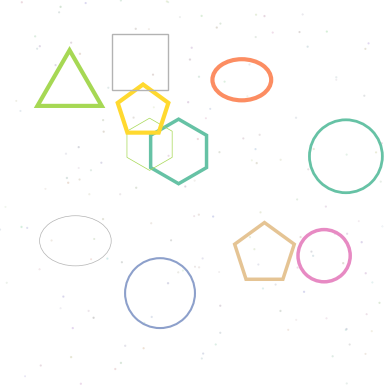[{"shape": "hexagon", "thickness": 2.5, "radius": 0.42, "center": [0.464, 0.607]}, {"shape": "circle", "thickness": 2, "radius": 0.47, "center": [0.898, 0.594]}, {"shape": "oval", "thickness": 3, "radius": 0.38, "center": [0.628, 0.793]}, {"shape": "circle", "thickness": 1.5, "radius": 0.45, "center": [0.416, 0.239]}, {"shape": "circle", "thickness": 2.5, "radius": 0.34, "center": [0.842, 0.336]}, {"shape": "hexagon", "thickness": 0.5, "radius": 0.34, "center": [0.388, 0.625]}, {"shape": "triangle", "thickness": 3, "radius": 0.48, "center": [0.181, 0.773]}, {"shape": "pentagon", "thickness": 3, "radius": 0.35, "center": [0.372, 0.711]}, {"shape": "pentagon", "thickness": 2.5, "radius": 0.41, "center": [0.687, 0.34]}, {"shape": "oval", "thickness": 0.5, "radius": 0.47, "center": [0.196, 0.375]}, {"shape": "square", "thickness": 1, "radius": 0.36, "center": [0.365, 0.84]}]